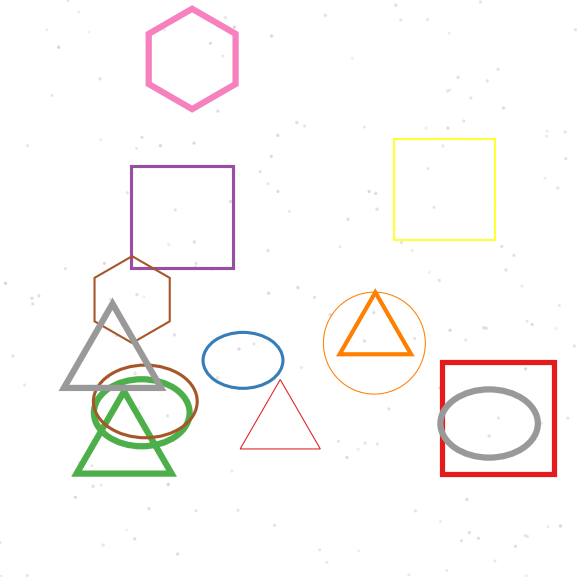[{"shape": "triangle", "thickness": 0.5, "radius": 0.4, "center": [0.485, 0.262]}, {"shape": "square", "thickness": 2.5, "radius": 0.48, "center": [0.862, 0.275]}, {"shape": "oval", "thickness": 1.5, "radius": 0.35, "center": [0.421, 0.375]}, {"shape": "oval", "thickness": 3, "radius": 0.41, "center": [0.245, 0.284]}, {"shape": "triangle", "thickness": 3, "radius": 0.47, "center": [0.215, 0.227]}, {"shape": "square", "thickness": 1.5, "radius": 0.44, "center": [0.315, 0.624]}, {"shape": "circle", "thickness": 0.5, "radius": 0.44, "center": [0.648, 0.405]}, {"shape": "triangle", "thickness": 2, "radius": 0.36, "center": [0.65, 0.421]}, {"shape": "square", "thickness": 1, "radius": 0.44, "center": [0.77, 0.671]}, {"shape": "hexagon", "thickness": 1, "radius": 0.38, "center": [0.229, 0.48]}, {"shape": "oval", "thickness": 1.5, "radius": 0.45, "center": [0.252, 0.304]}, {"shape": "hexagon", "thickness": 3, "radius": 0.43, "center": [0.333, 0.897]}, {"shape": "oval", "thickness": 3, "radius": 0.42, "center": [0.847, 0.266]}, {"shape": "triangle", "thickness": 3, "radius": 0.49, "center": [0.195, 0.376]}]